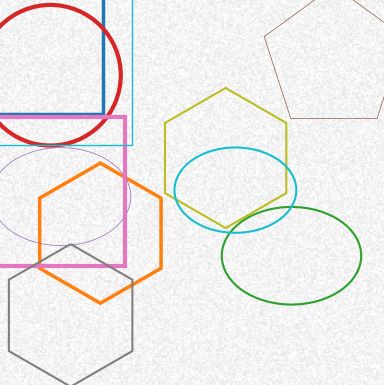[{"shape": "square", "thickness": 2.5, "radius": 0.83, "center": [0.102, 0.871]}, {"shape": "hexagon", "thickness": 2.5, "radius": 0.91, "center": [0.261, 0.394]}, {"shape": "oval", "thickness": 1.5, "radius": 0.91, "center": [0.757, 0.336]}, {"shape": "circle", "thickness": 3, "radius": 0.91, "center": [0.131, 0.805]}, {"shape": "oval", "thickness": 0.5, "radius": 0.91, "center": [0.158, 0.489]}, {"shape": "pentagon", "thickness": 0.5, "radius": 0.95, "center": [0.867, 0.846]}, {"shape": "square", "thickness": 3, "radius": 0.96, "center": [0.132, 0.503]}, {"shape": "hexagon", "thickness": 1.5, "radius": 0.93, "center": [0.183, 0.181]}, {"shape": "hexagon", "thickness": 1.5, "radius": 0.91, "center": [0.586, 0.59]}, {"shape": "oval", "thickness": 1.5, "radius": 0.79, "center": [0.611, 0.506]}, {"shape": "square", "thickness": 1, "radius": 0.96, "center": [0.151, 0.815]}]